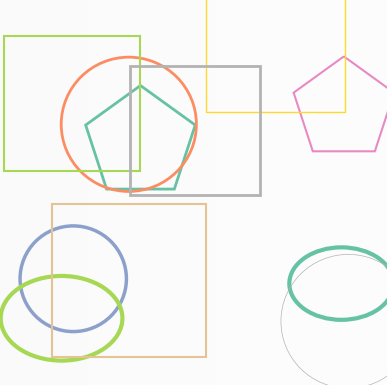[{"shape": "pentagon", "thickness": 2, "radius": 0.74, "center": [0.362, 0.629]}, {"shape": "oval", "thickness": 3, "radius": 0.67, "center": [0.881, 0.263]}, {"shape": "circle", "thickness": 2, "radius": 0.87, "center": [0.332, 0.677]}, {"shape": "circle", "thickness": 2.5, "radius": 0.69, "center": [0.189, 0.276]}, {"shape": "pentagon", "thickness": 1.5, "radius": 0.68, "center": [0.887, 0.717]}, {"shape": "square", "thickness": 1.5, "radius": 0.88, "center": [0.185, 0.731]}, {"shape": "oval", "thickness": 3, "radius": 0.79, "center": [0.159, 0.173]}, {"shape": "square", "thickness": 1, "radius": 0.9, "center": [0.711, 0.89]}, {"shape": "square", "thickness": 1.5, "radius": 0.99, "center": [0.333, 0.272]}, {"shape": "square", "thickness": 2, "radius": 0.84, "center": [0.503, 0.661]}, {"shape": "circle", "thickness": 0.5, "radius": 0.87, "center": [0.899, 0.165]}]